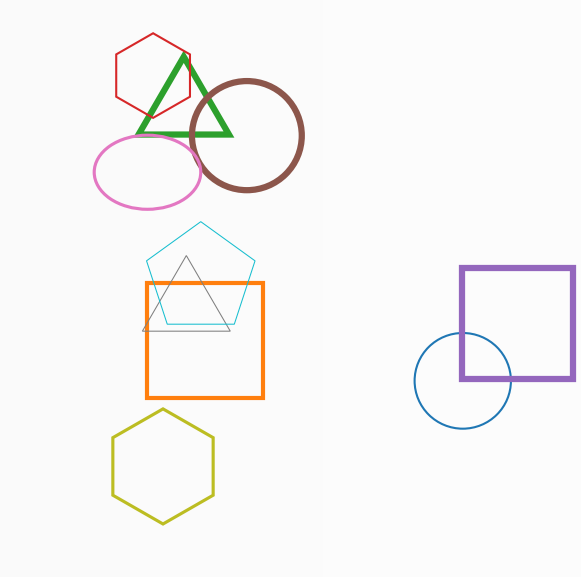[{"shape": "circle", "thickness": 1, "radius": 0.41, "center": [0.796, 0.34]}, {"shape": "square", "thickness": 2, "radius": 0.5, "center": [0.353, 0.41]}, {"shape": "triangle", "thickness": 3, "radius": 0.45, "center": [0.316, 0.811]}, {"shape": "hexagon", "thickness": 1, "radius": 0.37, "center": [0.263, 0.868]}, {"shape": "square", "thickness": 3, "radius": 0.48, "center": [0.89, 0.439]}, {"shape": "circle", "thickness": 3, "radius": 0.47, "center": [0.425, 0.764]}, {"shape": "oval", "thickness": 1.5, "radius": 0.46, "center": [0.254, 0.701]}, {"shape": "triangle", "thickness": 0.5, "radius": 0.44, "center": [0.321, 0.469]}, {"shape": "hexagon", "thickness": 1.5, "radius": 0.5, "center": [0.28, 0.191]}, {"shape": "pentagon", "thickness": 0.5, "radius": 0.49, "center": [0.345, 0.517]}]